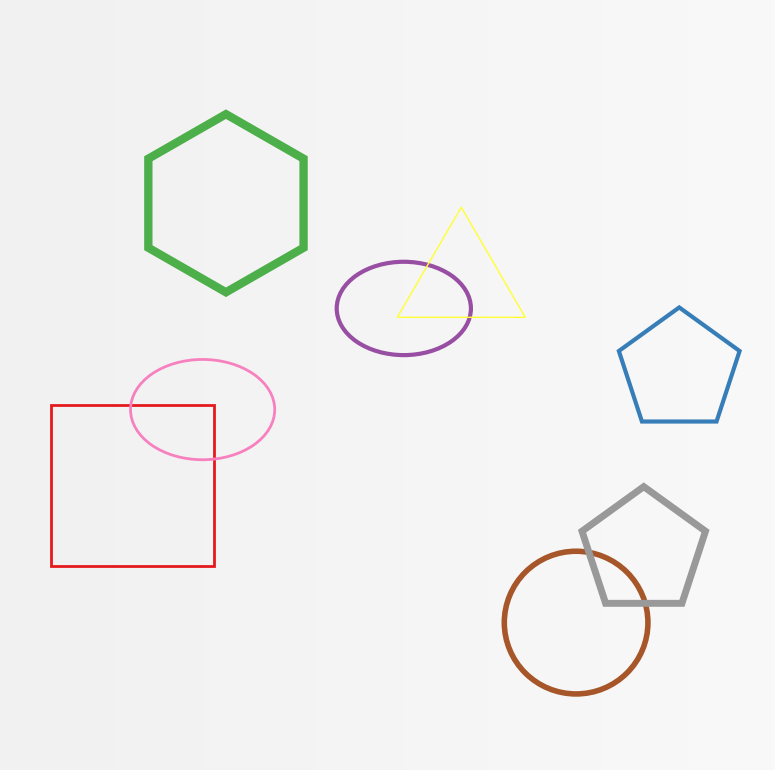[{"shape": "square", "thickness": 1, "radius": 0.52, "center": [0.171, 0.37]}, {"shape": "pentagon", "thickness": 1.5, "radius": 0.41, "center": [0.876, 0.519]}, {"shape": "hexagon", "thickness": 3, "radius": 0.58, "center": [0.292, 0.736]}, {"shape": "oval", "thickness": 1.5, "radius": 0.43, "center": [0.521, 0.599]}, {"shape": "triangle", "thickness": 0.5, "radius": 0.48, "center": [0.595, 0.636]}, {"shape": "circle", "thickness": 2, "radius": 0.46, "center": [0.743, 0.191]}, {"shape": "oval", "thickness": 1, "radius": 0.47, "center": [0.261, 0.468]}, {"shape": "pentagon", "thickness": 2.5, "radius": 0.42, "center": [0.831, 0.284]}]